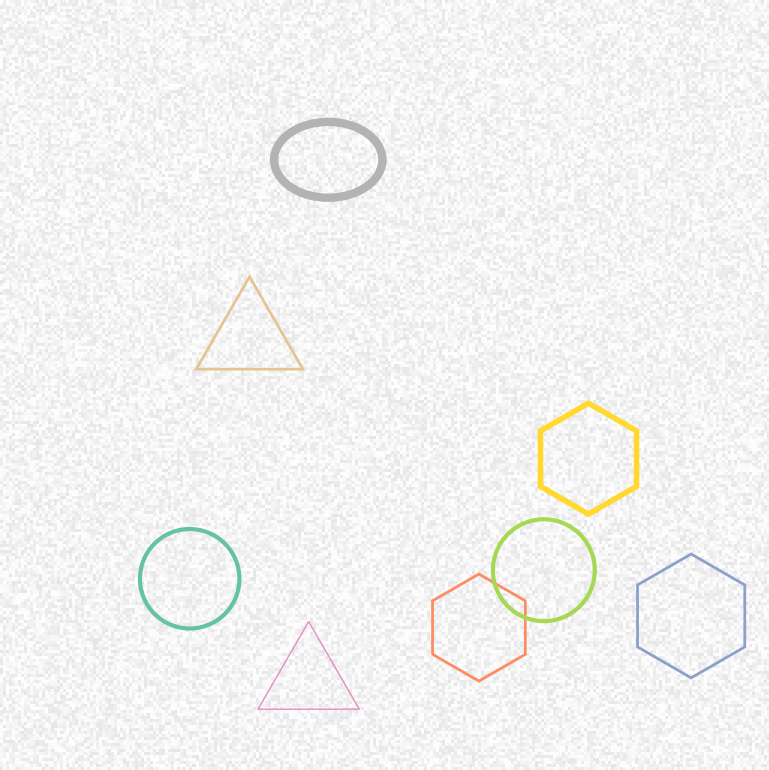[{"shape": "circle", "thickness": 1.5, "radius": 0.32, "center": [0.246, 0.248]}, {"shape": "hexagon", "thickness": 1, "radius": 0.35, "center": [0.622, 0.185]}, {"shape": "hexagon", "thickness": 1, "radius": 0.4, "center": [0.898, 0.2]}, {"shape": "triangle", "thickness": 0.5, "radius": 0.38, "center": [0.401, 0.117]}, {"shape": "circle", "thickness": 1.5, "radius": 0.33, "center": [0.706, 0.259]}, {"shape": "hexagon", "thickness": 2, "radius": 0.36, "center": [0.764, 0.404]}, {"shape": "triangle", "thickness": 1, "radius": 0.4, "center": [0.324, 0.561]}, {"shape": "oval", "thickness": 3, "radius": 0.35, "center": [0.426, 0.792]}]